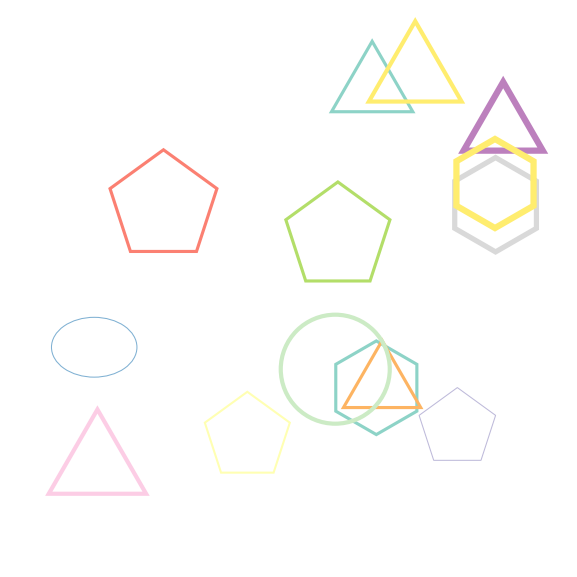[{"shape": "triangle", "thickness": 1.5, "radius": 0.41, "center": [0.644, 0.846]}, {"shape": "hexagon", "thickness": 1.5, "radius": 0.41, "center": [0.652, 0.328]}, {"shape": "pentagon", "thickness": 1, "radius": 0.39, "center": [0.428, 0.243]}, {"shape": "pentagon", "thickness": 0.5, "radius": 0.35, "center": [0.792, 0.258]}, {"shape": "pentagon", "thickness": 1.5, "radius": 0.49, "center": [0.283, 0.642]}, {"shape": "oval", "thickness": 0.5, "radius": 0.37, "center": [0.163, 0.398]}, {"shape": "triangle", "thickness": 1.5, "radius": 0.39, "center": [0.662, 0.332]}, {"shape": "pentagon", "thickness": 1.5, "radius": 0.47, "center": [0.585, 0.589]}, {"shape": "triangle", "thickness": 2, "radius": 0.49, "center": [0.169, 0.193]}, {"shape": "hexagon", "thickness": 2.5, "radius": 0.41, "center": [0.858, 0.645]}, {"shape": "triangle", "thickness": 3, "radius": 0.4, "center": [0.871, 0.778]}, {"shape": "circle", "thickness": 2, "radius": 0.47, "center": [0.581, 0.36]}, {"shape": "hexagon", "thickness": 3, "radius": 0.39, "center": [0.857, 0.681]}, {"shape": "triangle", "thickness": 2, "radius": 0.46, "center": [0.719, 0.87]}]